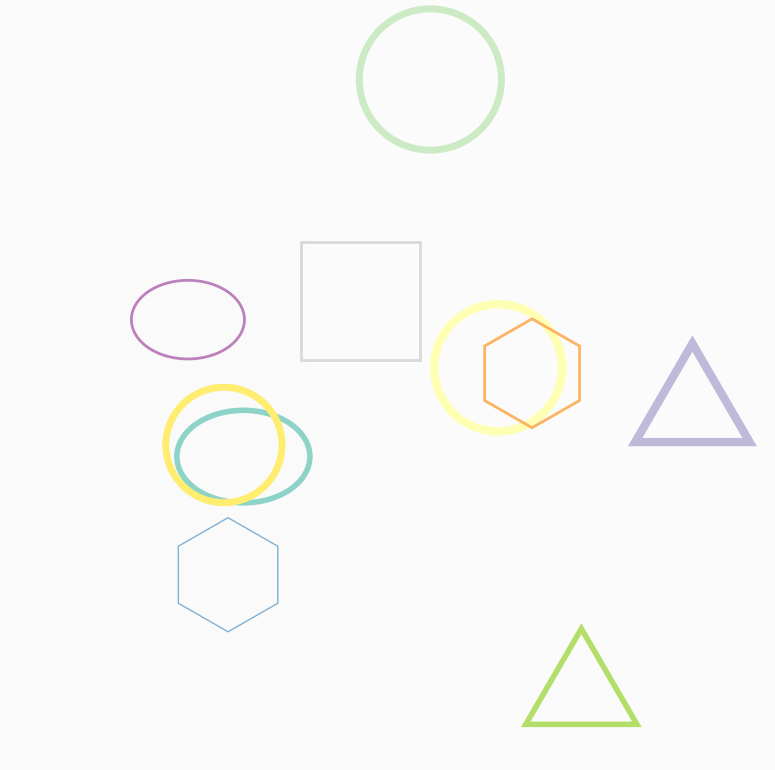[{"shape": "oval", "thickness": 2, "radius": 0.43, "center": [0.314, 0.407]}, {"shape": "circle", "thickness": 3, "radius": 0.41, "center": [0.643, 0.522]}, {"shape": "triangle", "thickness": 3, "radius": 0.43, "center": [0.893, 0.469]}, {"shape": "hexagon", "thickness": 0.5, "radius": 0.37, "center": [0.294, 0.254]}, {"shape": "hexagon", "thickness": 1, "radius": 0.35, "center": [0.687, 0.515]}, {"shape": "triangle", "thickness": 2, "radius": 0.41, "center": [0.75, 0.101]}, {"shape": "square", "thickness": 1, "radius": 0.38, "center": [0.466, 0.609]}, {"shape": "oval", "thickness": 1, "radius": 0.36, "center": [0.242, 0.585]}, {"shape": "circle", "thickness": 2.5, "radius": 0.46, "center": [0.555, 0.897]}, {"shape": "circle", "thickness": 2.5, "radius": 0.37, "center": [0.289, 0.422]}]